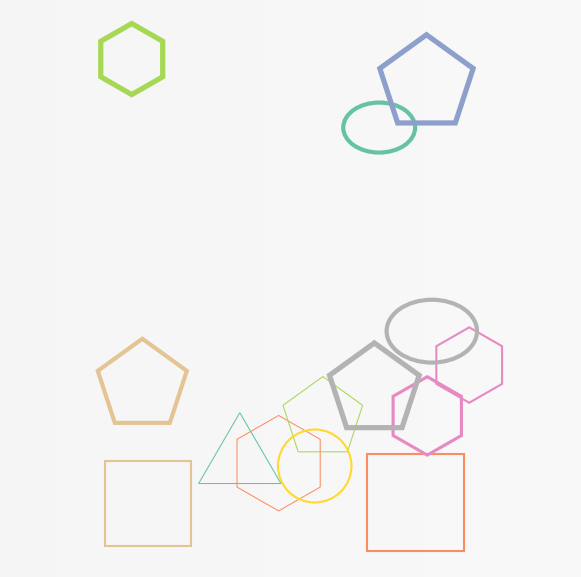[{"shape": "oval", "thickness": 2, "radius": 0.31, "center": [0.652, 0.778]}, {"shape": "triangle", "thickness": 0.5, "radius": 0.41, "center": [0.413, 0.203]}, {"shape": "square", "thickness": 1, "radius": 0.42, "center": [0.715, 0.129]}, {"shape": "hexagon", "thickness": 0.5, "radius": 0.41, "center": [0.479, 0.197]}, {"shape": "pentagon", "thickness": 2.5, "radius": 0.42, "center": [0.734, 0.855]}, {"shape": "hexagon", "thickness": 1.5, "radius": 0.34, "center": [0.735, 0.279]}, {"shape": "hexagon", "thickness": 1, "radius": 0.33, "center": [0.807, 0.367]}, {"shape": "hexagon", "thickness": 2.5, "radius": 0.31, "center": [0.227, 0.897]}, {"shape": "pentagon", "thickness": 0.5, "radius": 0.36, "center": [0.555, 0.275]}, {"shape": "circle", "thickness": 1, "radius": 0.32, "center": [0.541, 0.192]}, {"shape": "square", "thickness": 1, "radius": 0.37, "center": [0.255, 0.127]}, {"shape": "pentagon", "thickness": 2, "radius": 0.4, "center": [0.245, 0.332]}, {"shape": "oval", "thickness": 2, "radius": 0.39, "center": [0.743, 0.426]}, {"shape": "pentagon", "thickness": 2.5, "radius": 0.41, "center": [0.644, 0.324]}]